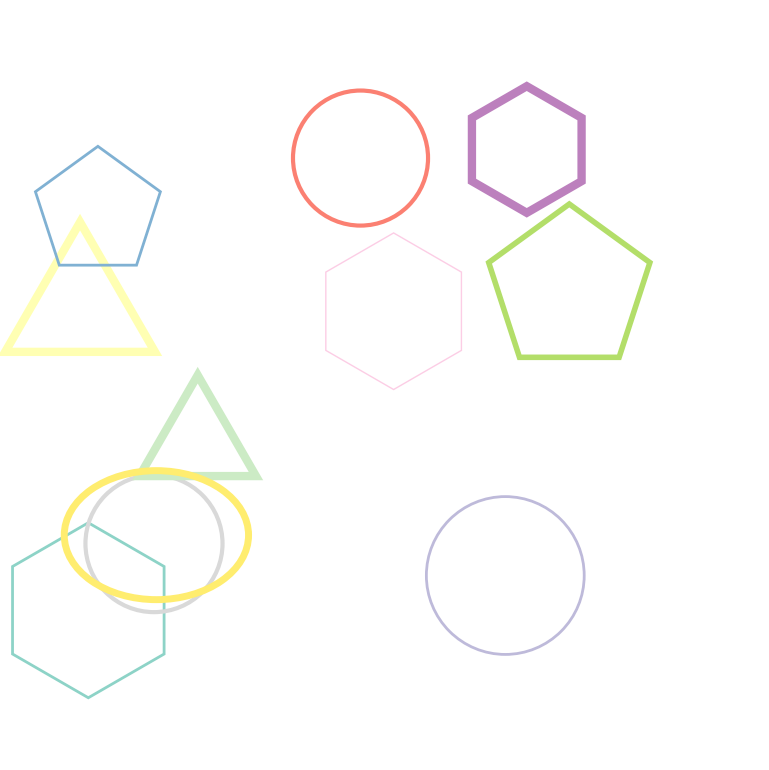[{"shape": "hexagon", "thickness": 1, "radius": 0.57, "center": [0.115, 0.207]}, {"shape": "triangle", "thickness": 3, "radius": 0.56, "center": [0.104, 0.599]}, {"shape": "circle", "thickness": 1, "radius": 0.51, "center": [0.656, 0.253]}, {"shape": "circle", "thickness": 1.5, "radius": 0.44, "center": [0.468, 0.795]}, {"shape": "pentagon", "thickness": 1, "radius": 0.43, "center": [0.127, 0.725]}, {"shape": "pentagon", "thickness": 2, "radius": 0.55, "center": [0.739, 0.625]}, {"shape": "hexagon", "thickness": 0.5, "radius": 0.51, "center": [0.511, 0.596]}, {"shape": "circle", "thickness": 1.5, "radius": 0.45, "center": [0.2, 0.294]}, {"shape": "hexagon", "thickness": 3, "radius": 0.41, "center": [0.684, 0.806]}, {"shape": "triangle", "thickness": 3, "radius": 0.44, "center": [0.257, 0.425]}, {"shape": "oval", "thickness": 2.5, "radius": 0.6, "center": [0.203, 0.305]}]